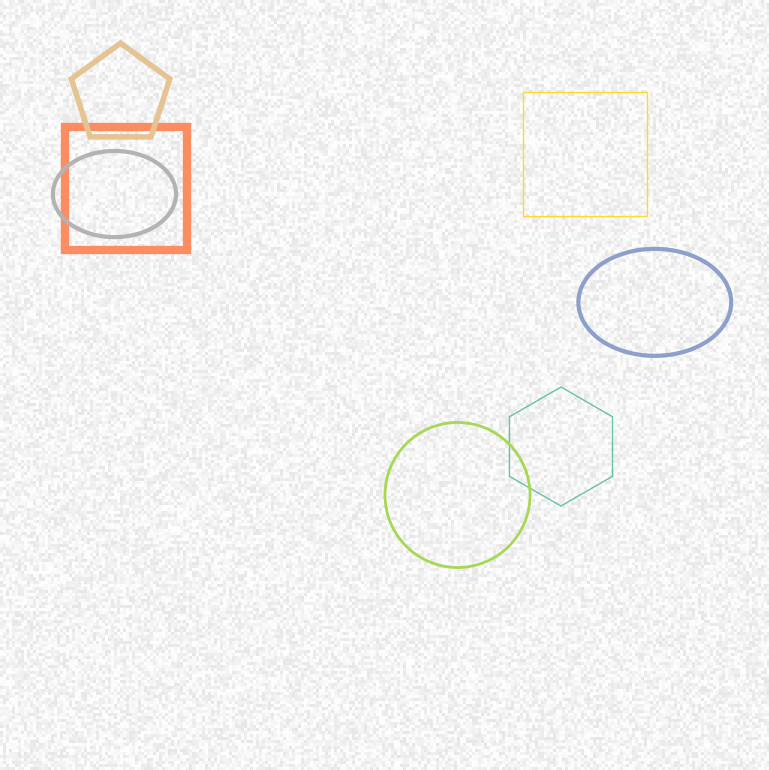[{"shape": "hexagon", "thickness": 0.5, "radius": 0.39, "center": [0.729, 0.42]}, {"shape": "square", "thickness": 3, "radius": 0.4, "center": [0.163, 0.755]}, {"shape": "oval", "thickness": 1.5, "radius": 0.5, "center": [0.85, 0.607]}, {"shape": "circle", "thickness": 1, "radius": 0.47, "center": [0.594, 0.357]}, {"shape": "square", "thickness": 0.5, "radius": 0.4, "center": [0.76, 0.8]}, {"shape": "pentagon", "thickness": 2, "radius": 0.34, "center": [0.157, 0.877]}, {"shape": "oval", "thickness": 1.5, "radius": 0.4, "center": [0.149, 0.748]}]